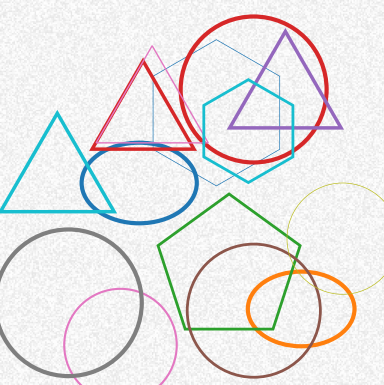[{"shape": "oval", "thickness": 3, "radius": 0.75, "center": [0.362, 0.525]}, {"shape": "hexagon", "thickness": 0.5, "radius": 0.95, "center": [0.562, 0.707]}, {"shape": "oval", "thickness": 3, "radius": 0.69, "center": [0.782, 0.198]}, {"shape": "pentagon", "thickness": 2, "radius": 0.97, "center": [0.595, 0.302]}, {"shape": "triangle", "thickness": 2.5, "radius": 0.76, "center": [0.372, 0.689]}, {"shape": "circle", "thickness": 3, "radius": 0.95, "center": [0.659, 0.768]}, {"shape": "triangle", "thickness": 2.5, "radius": 0.84, "center": [0.741, 0.751]}, {"shape": "circle", "thickness": 2, "radius": 0.86, "center": [0.659, 0.193]}, {"shape": "circle", "thickness": 1.5, "radius": 0.73, "center": [0.313, 0.104]}, {"shape": "triangle", "thickness": 1, "radius": 0.84, "center": [0.395, 0.713]}, {"shape": "circle", "thickness": 3, "radius": 0.95, "center": [0.178, 0.214]}, {"shape": "circle", "thickness": 0.5, "radius": 0.72, "center": [0.89, 0.38]}, {"shape": "hexagon", "thickness": 2, "radius": 0.67, "center": [0.645, 0.659]}, {"shape": "triangle", "thickness": 2.5, "radius": 0.85, "center": [0.149, 0.535]}]